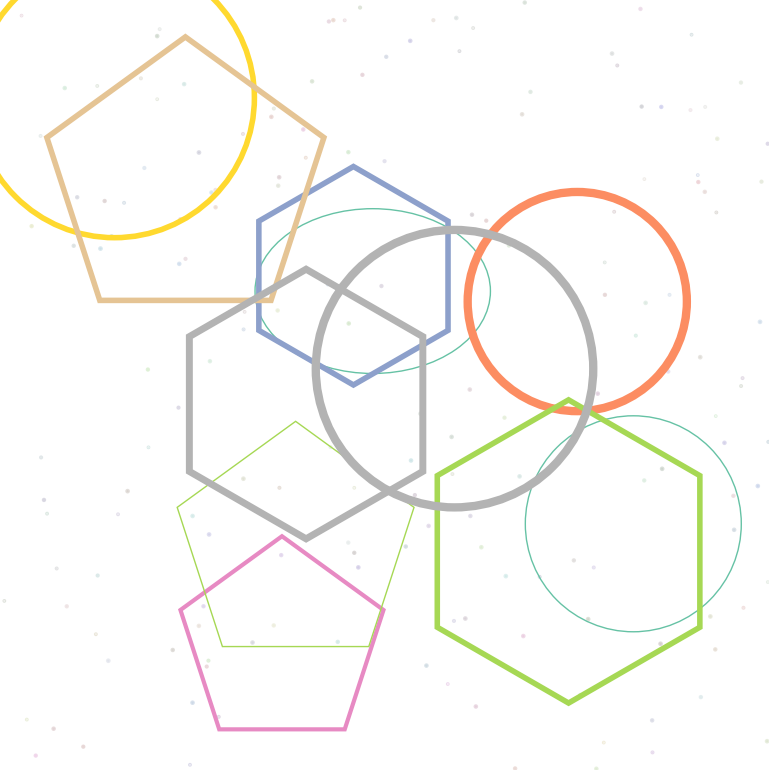[{"shape": "circle", "thickness": 0.5, "radius": 0.7, "center": [0.822, 0.32]}, {"shape": "oval", "thickness": 0.5, "radius": 0.76, "center": [0.484, 0.622]}, {"shape": "circle", "thickness": 3, "radius": 0.71, "center": [0.75, 0.608]}, {"shape": "hexagon", "thickness": 2, "radius": 0.71, "center": [0.459, 0.642]}, {"shape": "pentagon", "thickness": 1.5, "radius": 0.69, "center": [0.366, 0.165]}, {"shape": "pentagon", "thickness": 0.5, "radius": 0.81, "center": [0.384, 0.291]}, {"shape": "hexagon", "thickness": 2, "radius": 0.98, "center": [0.738, 0.284]}, {"shape": "circle", "thickness": 2, "radius": 0.91, "center": [0.149, 0.873]}, {"shape": "pentagon", "thickness": 2, "radius": 0.95, "center": [0.241, 0.763]}, {"shape": "hexagon", "thickness": 2.5, "radius": 0.88, "center": [0.398, 0.475]}, {"shape": "circle", "thickness": 3, "radius": 0.9, "center": [0.59, 0.521]}]